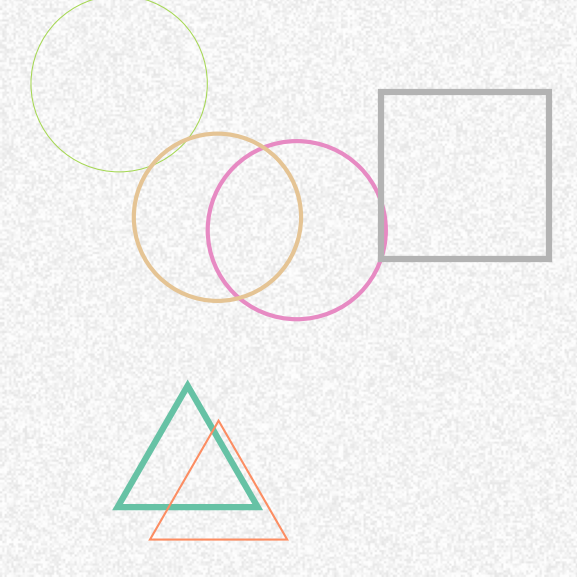[{"shape": "triangle", "thickness": 3, "radius": 0.7, "center": [0.325, 0.191]}, {"shape": "triangle", "thickness": 1, "radius": 0.69, "center": [0.379, 0.133]}, {"shape": "circle", "thickness": 2, "radius": 0.77, "center": [0.514, 0.601]}, {"shape": "circle", "thickness": 0.5, "radius": 0.76, "center": [0.206, 0.854]}, {"shape": "circle", "thickness": 2, "radius": 0.72, "center": [0.377, 0.623]}, {"shape": "square", "thickness": 3, "radius": 0.73, "center": [0.805, 0.695]}]